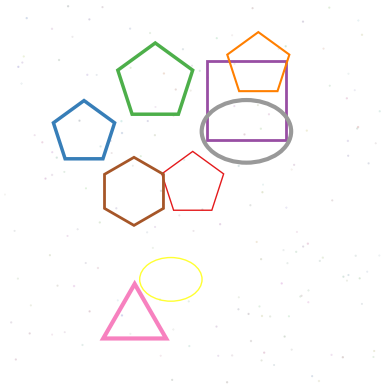[{"shape": "pentagon", "thickness": 1, "radius": 0.42, "center": [0.501, 0.522]}, {"shape": "pentagon", "thickness": 2.5, "radius": 0.42, "center": [0.218, 0.655]}, {"shape": "pentagon", "thickness": 2.5, "radius": 0.51, "center": [0.403, 0.786]}, {"shape": "square", "thickness": 2, "radius": 0.51, "center": [0.64, 0.739]}, {"shape": "pentagon", "thickness": 1.5, "radius": 0.42, "center": [0.671, 0.832]}, {"shape": "oval", "thickness": 1, "radius": 0.4, "center": [0.444, 0.274]}, {"shape": "hexagon", "thickness": 2, "radius": 0.44, "center": [0.348, 0.503]}, {"shape": "triangle", "thickness": 3, "radius": 0.47, "center": [0.35, 0.168]}, {"shape": "oval", "thickness": 3, "radius": 0.58, "center": [0.64, 0.659]}]